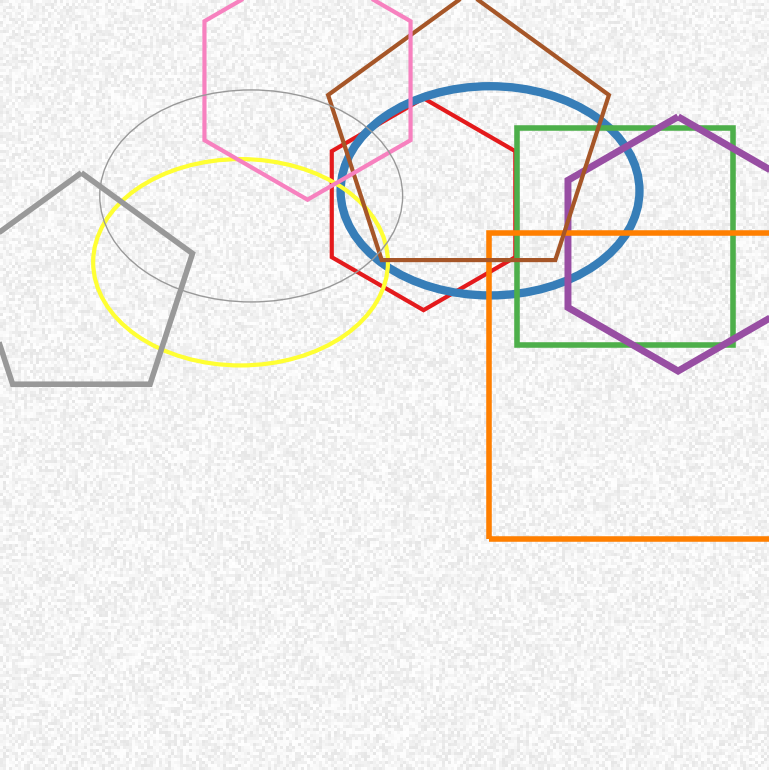[{"shape": "hexagon", "thickness": 1.5, "radius": 0.69, "center": [0.55, 0.735]}, {"shape": "oval", "thickness": 3, "radius": 0.97, "center": [0.636, 0.752]}, {"shape": "square", "thickness": 2, "radius": 0.7, "center": [0.812, 0.693]}, {"shape": "hexagon", "thickness": 2.5, "radius": 0.83, "center": [0.881, 0.683]}, {"shape": "square", "thickness": 2, "radius": 0.99, "center": [0.833, 0.499]}, {"shape": "oval", "thickness": 1.5, "radius": 0.96, "center": [0.312, 0.659]}, {"shape": "pentagon", "thickness": 1.5, "radius": 0.96, "center": [0.608, 0.817]}, {"shape": "hexagon", "thickness": 1.5, "radius": 0.77, "center": [0.399, 0.895]}, {"shape": "pentagon", "thickness": 2, "radius": 0.76, "center": [0.106, 0.624]}, {"shape": "oval", "thickness": 0.5, "radius": 0.98, "center": [0.326, 0.746]}]